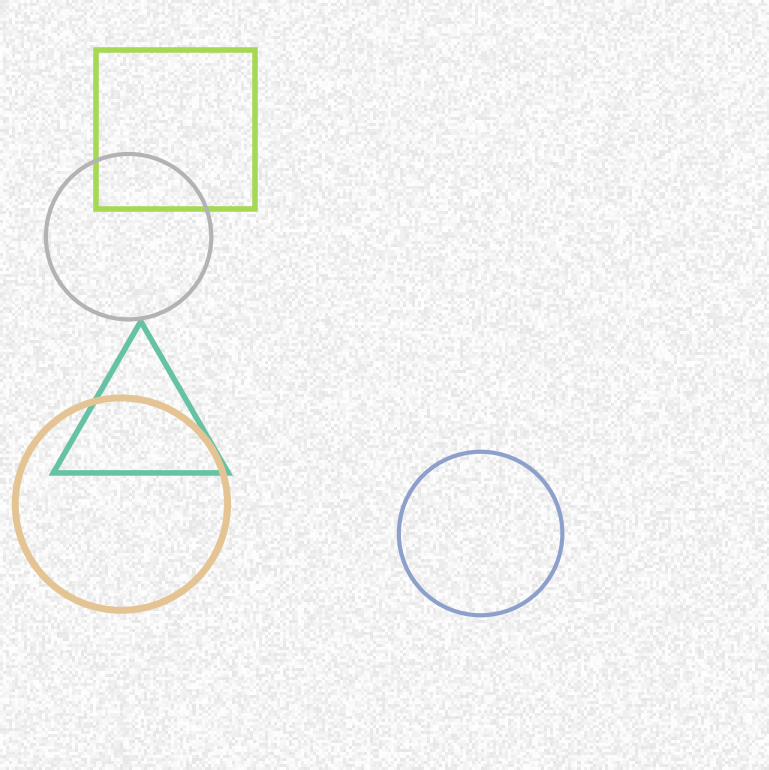[{"shape": "triangle", "thickness": 2, "radius": 0.66, "center": [0.183, 0.451]}, {"shape": "circle", "thickness": 1.5, "radius": 0.53, "center": [0.624, 0.307]}, {"shape": "square", "thickness": 2, "radius": 0.52, "center": [0.227, 0.831]}, {"shape": "circle", "thickness": 2.5, "radius": 0.69, "center": [0.158, 0.345]}, {"shape": "circle", "thickness": 1.5, "radius": 0.54, "center": [0.167, 0.693]}]